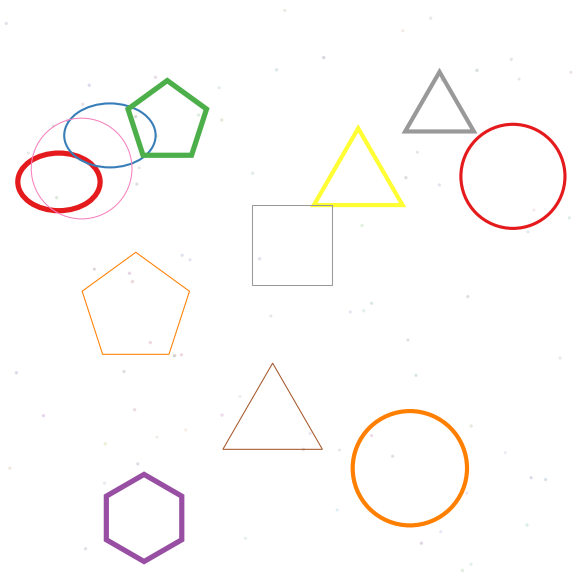[{"shape": "oval", "thickness": 2.5, "radius": 0.36, "center": [0.102, 0.684]}, {"shape": "circle", "thickness": 1.5, "radius": 0.45, "center": [0.888, 0.694]}, {"shape": "oval", "thickness": 1, "radius": 0.4, "center": [0.19, 0.765]}, {"shape": "pentagon", "thickness": 2.5, "radius": 0.36, "center": [0.29, 0.788]}, {"shape": "hexagon", "thickness": 2.5, "radius": 0.38, "center": [0.249, 0.102]}, {"shape": "circle", "thickness": 2, "radius": 0.49, "center": [0.71, 0.188]}, {"shape": "pentagon", "thickness": 0.5, "radius": 0.49, "center": [0.235, 0.465]}, {"shape": "triangle", "thickness": 2, "radius": 0.44, "center": [0.62, 0.688]}, {"shape": "triangle", "thickness": 0.5, "radius": 0.5, "center": [0.472, 0.271]}, {"shape": "circle", "thickness": 0.5, "radius": 0.44, "center": [0.141, 0.707]}, {"shape": "triangle", "thickness": 2, "radius": 0.34, "center": [0.761, 0.806]}, {"shape": "square", "thickness": 0.5, "radius": 0.35, "center": [0.506, 0.575]}]